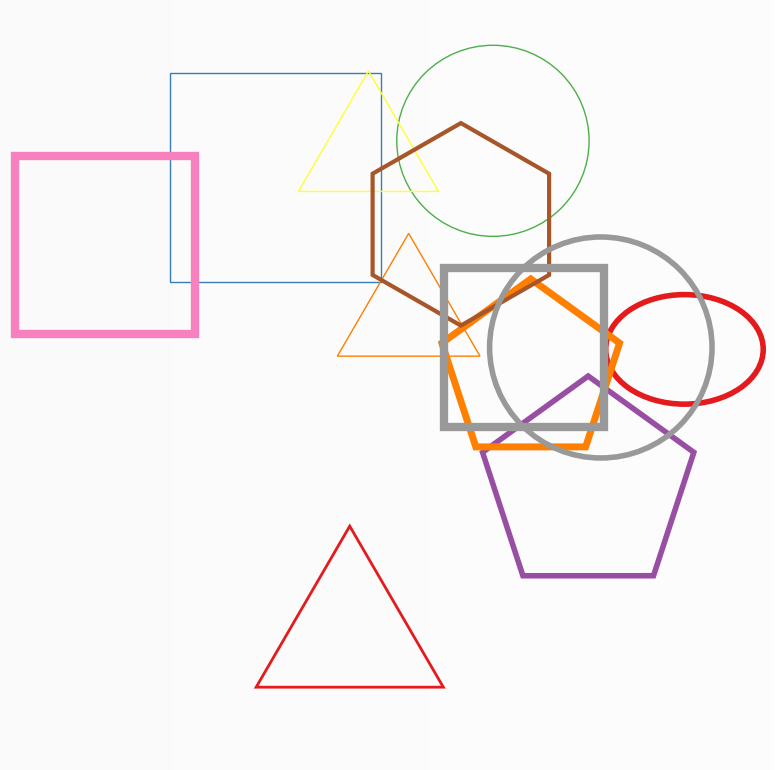[{"shape": "oval", "thickness": 2, "radius": 0.51, "center": [0.883, 0.546]}, {"shape": "triangle", "thickness": 1, "radius": 0.7, "center": [0.451, 0.177]}, {"shape": "square", "thickness": 0.5, "radius": 0.68, "center": [0.356, 0.77]}, {"shape": "circle", "thickness": 0.5, "radius": 0.62, "center": [0.636, 0.817]}, {"shape": "pentagon", "thickness": 2, "radius": 0.72, "center": [0.759, 0.368]}, {"shape": "pentagon", "thickness": 2.5, "radius": 0.6, "center": [0.685, 0.517]}, {"shape": "triangle", "thickness": 0.5, "radius": 0.53, "center": [0.527, 0.591]}, {"shape": "triangle", "thickness": 0.5, "radius": 0.52, "center": [0.475, 0.804]}, {"shape": "hexagon", "thickness": 1.5, "radius": 0.66, "center": [0.595, 0.709]}, {"shape": "square", "thickness": 3, "radius": 0.58, "center": [0.136, 0.682]}, {"shape": "circle", "thickness": 2, "radius": 0.72, "center": [0.775, 0.549]}, {"shape": "square", "thickness": 3, "radius": 0.52, "center": [0.676, 0.548]}]